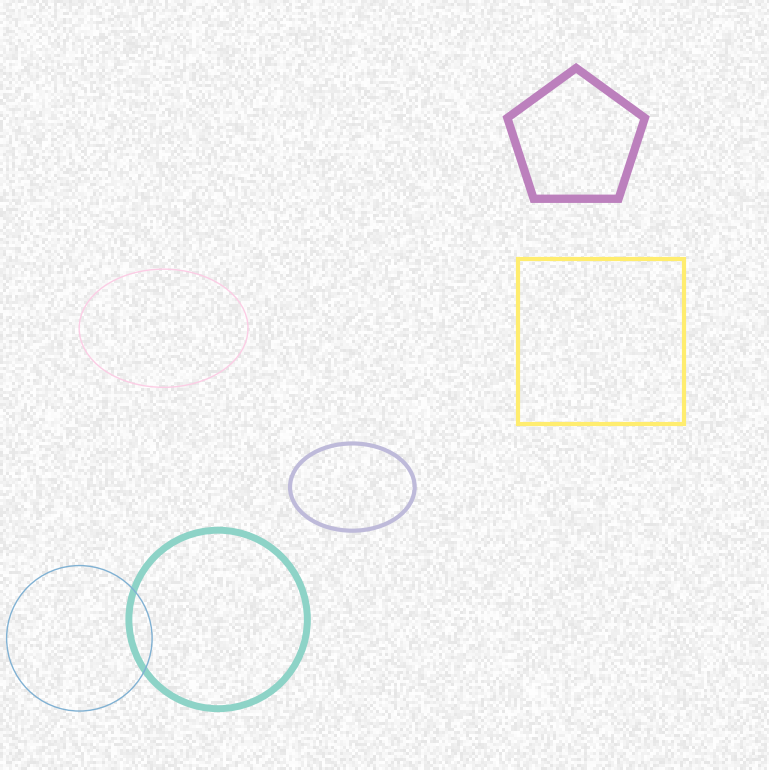[{"shape": "circle", "thickness": 2.5, "radius": 0.58, "center": [0.283, 0.196]}, {"shape": "oval", "thickness": 1.5, "radius": 0.4, "center": [0.458, 0.367]}, {"shape": "circle", "thickness": 0.5, "radius": 0.47, "center": [0.103, 0.171]}, {"shape": "oval", "thickness": 0.5, "radius": 0.55, "center": [0.212, 0.574]}, {"shape": "pentagon", "thickness": 3, "radius": 0.47, "center": [0.748, 0.818]}, {"shape": "square", "thickness": 1.5, "radius": 0.54, "center": [0.781, 0.557]}]